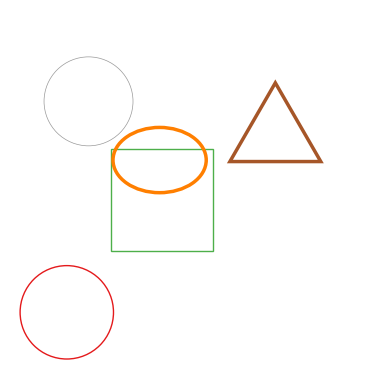[{"shape": "circle", "thickness": 1, "radius": 0.61, "center": [0.174, 0.189]}, {"shape": "square", "thickness": 1, "radius": 0.66, "center": [0.422, 0.479]}, {"shape": "oval", "thickness": 2.5, "radius": 0.61, "center": [0.415, 0.584]}, {"shape": "triangle", "thickness": 2.5, "radius": 0.68, "center": [0.715, 0.649]}, {"shape": "circle", "thickness": 0.5, "radius": 0.58, "center": [0.23, 0.737]}]